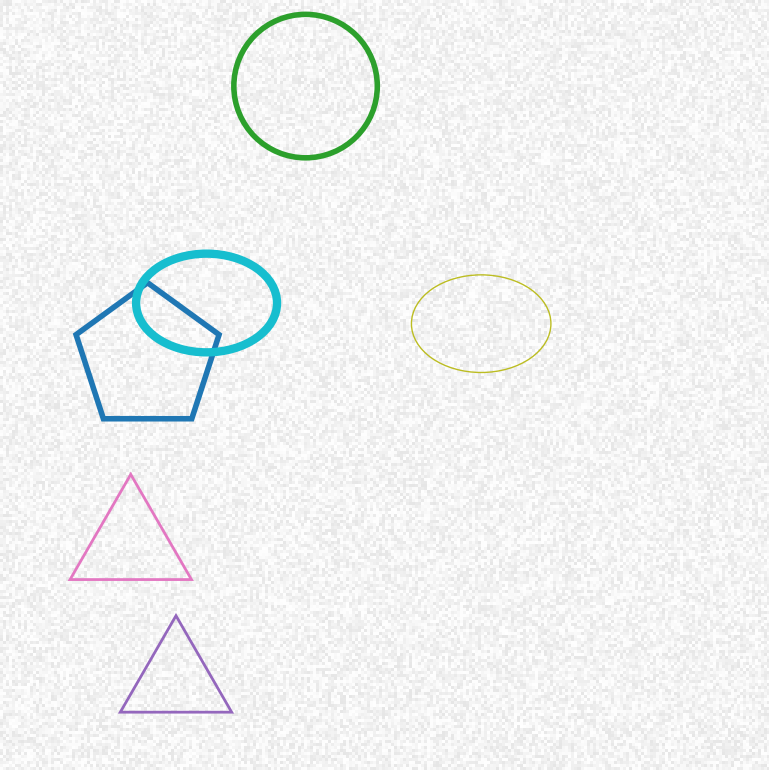[{"shape": "pentagon", "thickness": 2, "radius": 0.49, "center": [0.192, 0.535]}, {"shape": "circle", "thickness": 2, "radius": 0.47, "center": [0.397, 0.888]}, {"shape": "triangle", "thickness": 1, "radius": 0.42, "center": [0.229, 0.117]}, {"shape": "triangle", "thickness": 1, "radius": 0.46, "center": [0.17, 0.293]}, {"shape": "oval", "thickness": 0.5, "radius": 0.45, "center": [0.625, 0.58]}, {"shape": "oval", "thickness": 3, "radius": 0.46, "center": [0.268, 0.606]}]